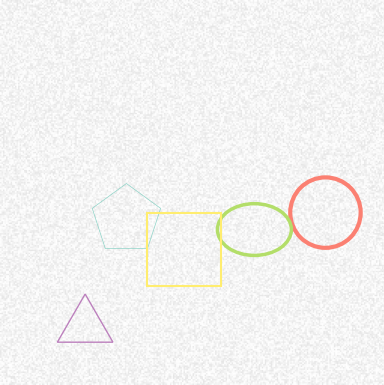[{"shape": "pentagon", "thickness": 0.5, "radius": 0.47, "center": [0.328, 0.43]}, {"shape": "circle", "thickness": 3, "radius": 0.46, "center": [0.845, 0.448]}, {"shape": "oval", "thickness": 2.5, "radius": 0.48, "center": [0.661, 0.404]}, {"shape": "triangle", "thickness": 1, "radius": 0.42, "center": [0.221, 0.153]}, {"shape": "square", "thickness": 1.5, "radius": 0.48, "center": [0.478, 0.352]}]